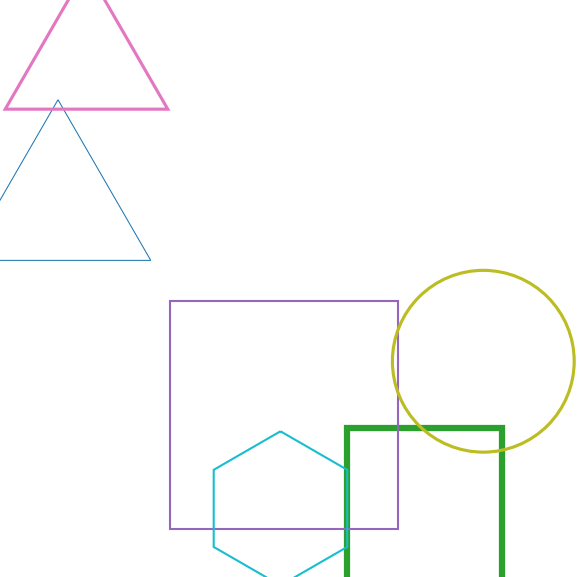[{"shape": "triangle", "thickness": 0.5, "radius": 0.93, "center": [0.1, 0.641]}, {"shape": "square", "thickness": 3, "radius": 0.67, "center": [0.736, 0.123]}, {"shape": "square", "thickness": 1, "radius": 0.99, "center": [0.492, 0.28]}, {"shape": "triangle", "thickness": 1.5, "radius": 0.81, "center": [0.15, 0.891]}, {"shape": "circle", "thickness": 1.5, "radius": 0.79, "center": [0.837, 0.374]}, {"shape": "hexagon", "thickness": 1, "radius": 0.67, "center": [0.486, 0.119]}]